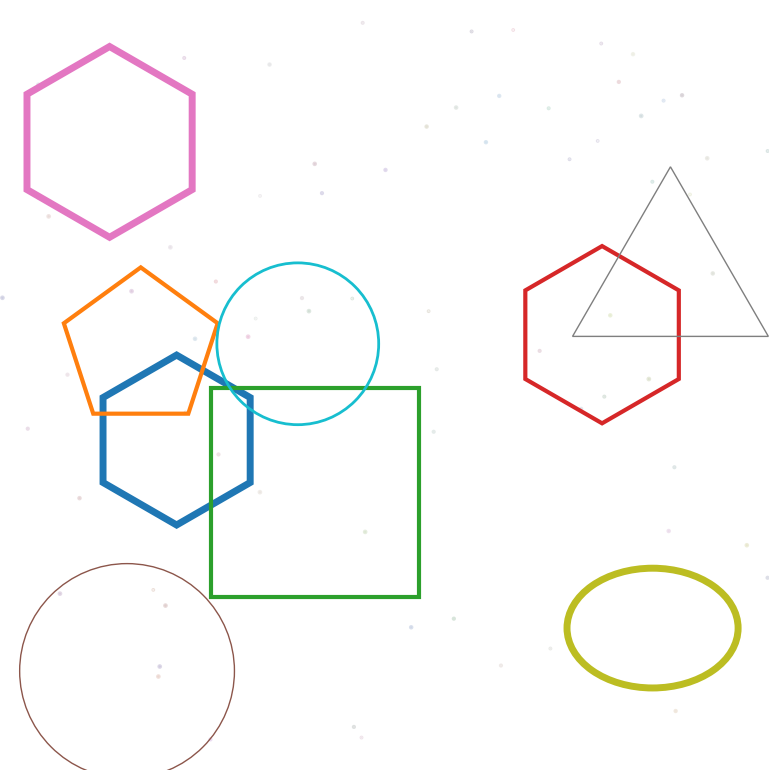[{"shape": "hexagon", "thickness": 2.5, "radius": 0.55, "center": [0.229, 0.429]}, {"shape": "pentagon", "thickness": 1.5, "radius": 0.53, "center": [0.183, 0.548]}, {"shape": "square", "thickness": 1.5, "radius": 0.68, "center": [0.409, 0.36]}, {"shape": "hexagon", "thickness": 1.5, "radius": 0.58, "center": [0.782, 0.565]}, {"shape": "circle", "thickness": 0.5, "radius": 0.7, "center": [0.165, 0.129]}, {"shape": "hexagon", "thickness": 2.5, "radius": 0.62, "center": [0.142, 0.816]}, {"shape": "triangle", "thickness": 0.5, "radius": 0.73, "center": [0.871, 0.637]}, {"shape": "oval", "thickness": 2.5, "radius": 0.56, "center": [0.847, 0.184]}, {"shape": "circle", "thickness": 1, "radius": 0.53, "center": [0.387, 0.554]}]